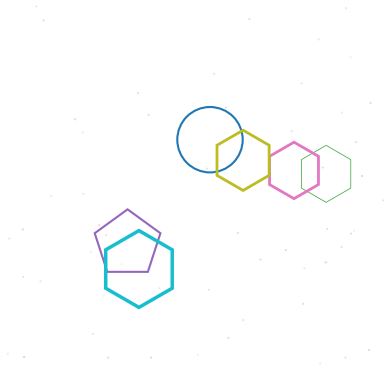[{"shape": "circle", "thickness": 1.5, "radius": 0.42, "center": [0.545, 0.637]}, {"shape": "hexagon", "thickness": 0.5, "radius": 0.37, "center": [0.847, 0.548]}, {"shape": "pentagon", "thickness": 1.5, "radius": 0.45, "center": [0.331, 0.367]}, {"shape": "hexagon", "thickness": 2, "radius": 0.37, "center": [0.764, 0.557]}, {"shape": "hexagon", "thickness": 2, "radius": 0.39, "center": [0.631, 0.584]}, {"shape": "hexagon", "thickness": 2.5, "radius": 0.5, "center": [0.361, 0.301]}]